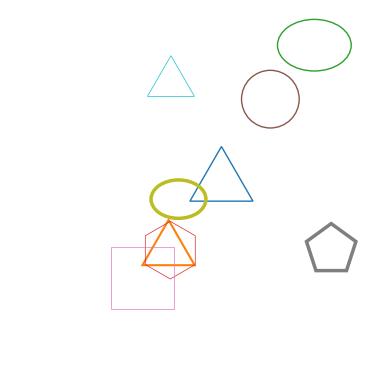[{"shape": "triangle", "thickness": 1, "radius": 0.47, "center": [0.575, 0.525]}, {"shape": "triangle", "thickness": 1.5, "radius": 0.39, "center": [0.438, 0.35]}, {"shape": "oval", "thickness": 1, "radius": 0.48, "center": [0.817, 0.883]}, {"shape": "hexagon", "thickness": 0.5, "radius": 0.37, "center": [0.442, 0.35]}, {"shape": "circle", "thickness": 1, "radius": 0.37, "center": [0.702, 0.742]}, {"shape": "square", "thickness": 0.5, "radius": 0.41, "center": [0.37, 0.278]}, {"shape": "pentagon", "thickness": 2.5, "radius": 0.34, "center": [0.86, 0.352]}, {"shape": "oval", "thickness": 2.5, "radius": 0.36, "center": [0.464, 0.483]}, {"shape": "triangle", "thickness": 0.5, "radius": 0.35, "center": [0.444, 0.785]}]